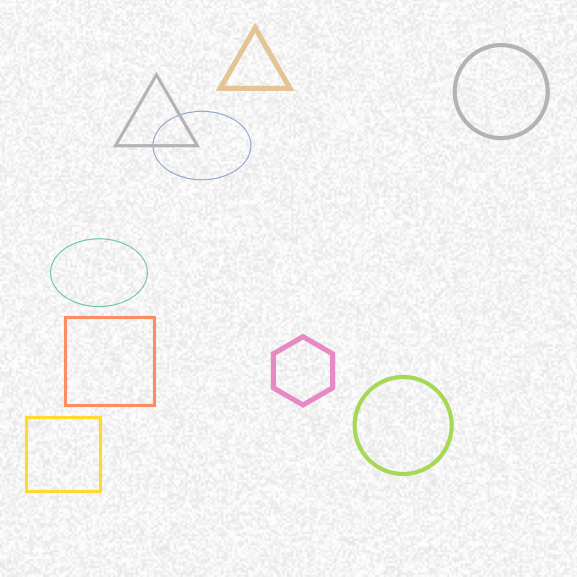[{"shape": "oval", "thickness": 0.5, "radius": 0.42, "center": [0.171, 0.527]}, {"shape": "square", "thickness": 1.5, "radius": 0.38, "center": [0.189, 0.374]}, {"shape": "oval", "thickness": 0.5, "radius": 0.42, "center": [0.35, 0.747]}, {"shape": "hexagon", "thickness": 2.5, "radius": 0.3, "center": [0.525, 0.357]}, {"shape": "circle", "thickness": 2, "radius": 0.42, "center": [0.698, 0.262]}, {"shape": "square", "thickness": 1.5, "radius": 0.32, "center": [0.109, 0.213]}, {"shape": "triangle", "thickness": 2.5, "radius": 0.35, "center": [0.442, 0.881]}, {"shape": "circle", "thickness": 2, "radius": 0.4, "center": [0.868, 0.841]}, {"shape": "triangle", "thickness": 1.5, "radius": 0.41, "center": [0.271, 0.788]}]